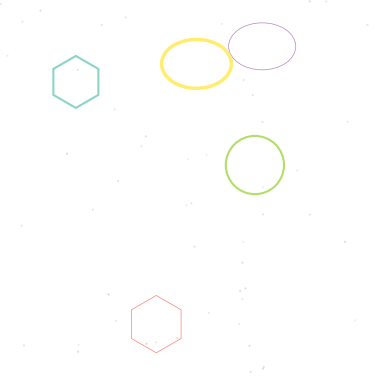[{"shape": "hexagon", "thickness": 1.5, "radius": 0.34, "center": [0.197, 0.787]}, {"shape": "hexagon", "thickness": 0.5, "radius": 0.37, "center": [0.406, 0.158]}, {"shape": "circle", "thickness": 1.5, "radius": 0.38, "center": [0.662, 0.571]}, {"shape": "oval", "thickness": 0.5, "radius": 0.44, "center": [0.681, 0.88]}, {"shape": "oval", "thickness": 2.5, "radius": 0.45, "center": [0.51, 0.834]}]